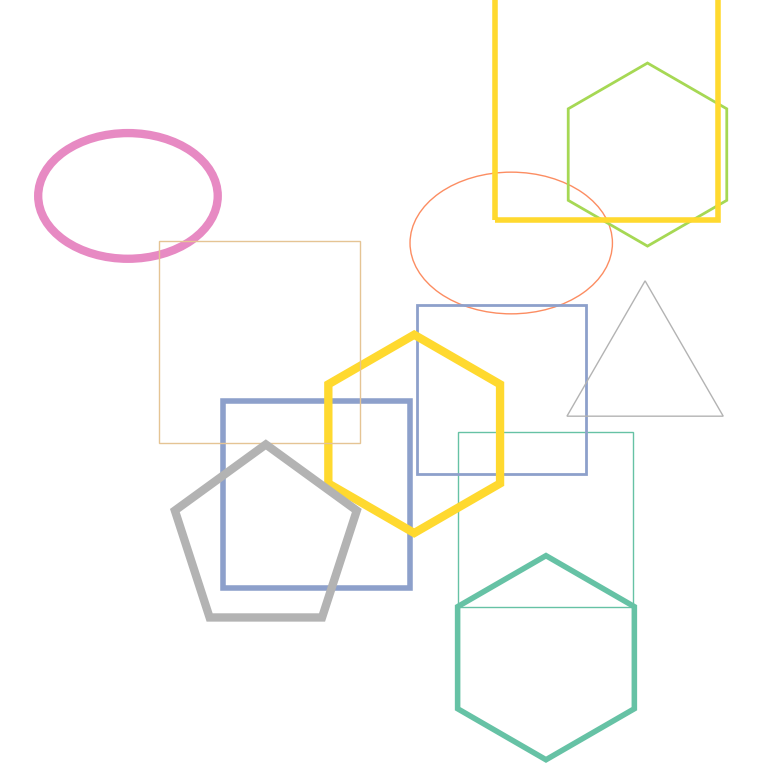[{"shape": "hexagon", "thickness": 2, "radius": 0.66, "center": [0.709, 0.146]}, {"shape": "square", "thickness": 0.5, "radius": 0.57, "center": [0.708, 0.326]}, {"shape": "oval", "thickness": 0.5, "radius": 0.66, "center": [0.664, 0.684]}, {"shape": "square", "thickness": 2, "radius": 0.61, "center": [0.412, 0.358]}, {"shape": "square", "thickness": 1, "radius": 0.55, "center": [0.651, 0.494]}, {"shape": "oval", "thickness": 3, "radius": 0.58, "center": [0.166, 0.746]}, {"shape": "hexagon", "thickness": 1, "radius": 0.59, "center": [0.841, 0.799]}, {"shape": "square", "thickness": 2, "radius": 0.72, "center": [0.788, 0.859]}, {"shape": "hexagon", "thickness": 3, "radius": 0.64, "center": [0.538, 0.437]}, {"shape": "square", "thickness": 0.5, "radius": 0.65, "center": [0.337, 0.556]}, {"shape": "triangle", "thickness": 0.5, "radius": 0.59, "center": [0.838, 0.518]}, {"shape": "pentagon", "thickness": 3, "radius": 0.62, "center": [0.345, 0.299]}]